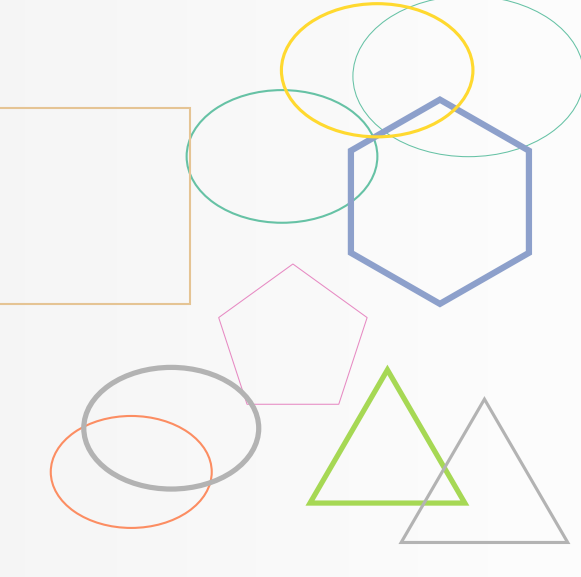[{"shape": "oval", "thickness": 0.5, "radius": 0.99, "center": [0.806, 0.867]}, {"shape": "oval", "thickness": 1, "radius": 0.82, "center": [0.485, 0.728]}, {"shape": "oval", "thickness": 1, "radius": 0.69, "center": [0.226, 0.182]}, {"shape": "hexagon", "thickness": 3, "radius": 0.88, "center": [0.757, 0.65]}, {"shape": "pentagon", "thickness": 0.5, "radius": 0.67, "center": [0.504, 0.408]}, {"shape": "triangle", "thickness": 2.5, "radius": 0.77, "center": [0.667, 0.205]}, {"shape": "oval", "thickness": 1.5, "radius": 0.82, "center": [0.649, 0.877]}, {"shape": "square", "thickness": 1, "radius": 0.85, "center": [0.157, 0.643]}, {"shape": "triangle", "thickness": 1.5, "radius": 0.83, "center": [0.833, 0.143]}, {"shape": "oval", "thickness": 2.5, "radius": 0.75, "center": [0.295, 0.258]}]